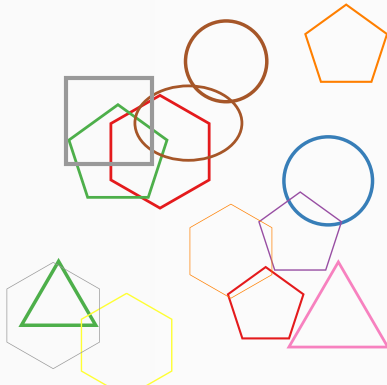[{"shape": "hexagon", "thickness": 2, "radius": 0.73, "center": [0.413, 0.606]}, {"shape": "pentagon", "thickness": 1.5, "radius": 0.51, "center": [0.686, 0.204]}, {"shape": "circle", "thickness": 2.5, "radius": 0.57, "center": [0.847, 0.53]}, {"shape": "pentagon", "thickness": 2, "radius": 0.67, "center": [0.304, 0.595]}, {"shape": "triangle", "thickness": 2.5, "radius": 0.55, "center": [0.151, 0.211]}, {"shape": "pentagon", "thickness": 1, "radius": 0.56, "center": [0.775, 0.389]}, {"shape": "hexagon", "thickness": 0.5, "radius": 0.61, "center": [0.596, 0.348]}, {"shape": "pentagon", "thickness": 1.5, "radius": 0.55, "center": [0.893, 0.877]}, {"shape": "hexagon", "thickness": 1, "radius": 0.67, "center": [0.327, 0.103]}, {"shape": "oval", "thickness": 2, "radius": 0.69, "center": [0.486, 0.68]}, {"shape": "circle", "thickness": 2.5, "radius": 0.52, "center": [0.584, 0.841]}, {"shape": "triangle", "thickness": 2, "radius": 0.74, "center": [0.873, 0.172]}, {"shape": "square", "thickness": 3, "radius": 0.55, "center": [0.282, 0.685]}, {"shape": "hexagon", "thickness": 0.5, "radius": 0.69, "center": [0.137, 0.18]}]